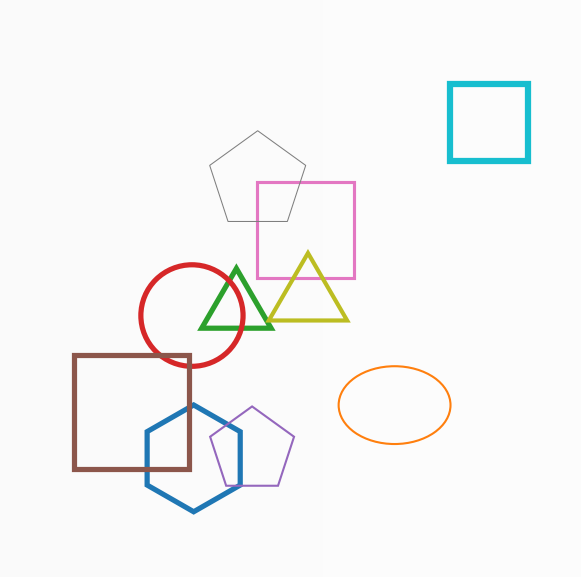[{"shape": "hexagon", "thickness": 2.5, "radius": 0.46, "center": [0.333, 0.205]}, {"shape": "oval", "thickness": 1, "radius": 0.48, "center": [0.679, 0.298]}, {"shape": "triangle", "thickness": 2.5, "radius": 0.34, "center": [0.407, 0.465]}, {"shape": "circle", "thickness": 2.5, "radius": 0.44, "center": [0.33, 0.453]}, {"shape": "pentagon", "thickness": 1, "radius": 0.38, "center": [0.434, 0.219]}, {"shape": "square", "thickness": 2.5, "radius": 0.49, "center": [0.226, 0.286]}, {"shape": "square", "thickness": 1.5, "radius": 0.42, "center": [0.526, 0.601]}, {"shape": "pentagon", "thickness": 0.5, "radius": 0.43, "center": [0.443, 0.686]}, {"shape": "triangle", "thickness": 2, "radius": 0.39, "center": [0.53, 0.483]}, {"shape": "square", "thickness": 3, "radius": 0.34, "center": [0.842, 0.787]}]